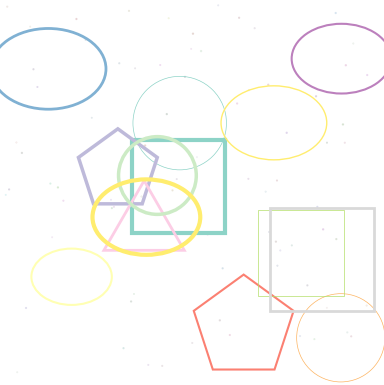[{"shape": "circle", "thickness": 0.5, "radius": 0.61, "center": [0.467, 0.68]}, {"shape": "square", "thickness": 3, "radius": 0.61, "center": [0.463, 0.516]}, {"shape": "oval", "thickness": 1.5, "radius": 0.52, "center": [0.186, 0.281]}, {"shape": "pentagon", "thickness": 2.5, "radius": 0.54, "center": [0.306, 0.558]}, {"shape": "pentagon", "thickness": 1.5, "radius": 0.68, "center": [0.633, 0.15]}, {"shape": "oval", "thickness": 2, "radius": 0.75, "center": [0.125, 0.821]}, {"shape": "circle", "thickness": 0.5, "radius": 0.57, "center": [0.885, 0.123]}, {"shape": "square", "thickness": 0.5, "radius": 0.56, "center": [0.781, 0.343]}, {"shape": "triangle", "thickness": 2, "radius": 0.6, "center": [0.374, 0.41]}, {"shape": "square", "thickness": 2, "radius": 0.67, "center": [0.836, 0.325]}, {"shape": "oval", "thickness": 1.5, "radius": 0.65, "center": [0.887, 0.848]}, {"shape": "circle", "thickness": 2.5, "radius": 0.5, "center": [0.409, 0.544]}, {"shape": "oval", "thickness": 3, "radius": 0.7, "center": [0.38, 0.436]}, {"shape": "oval", "thickness": 1, "radius": 0.69, "center": [0.711, 0.681]}]